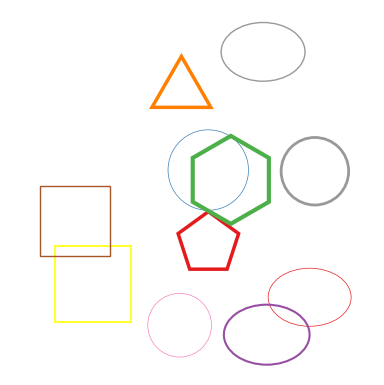[{"shape": "pentagon", "thickness": 2.5, "radius": 0.41, "center": [0.541, 0.368]}, {"shape": "oval", "thickness": 0.5, "radius": 0.54, "center": [0.804, 0.228]}, {"shape": "circle", "thickness": 0.5, "radius": 0.52, "center": [0.541, 0.558]}, {"shape": "hexagon", "thickness": 3, "radius": 0.57, "center": [0.6, 0.533]}, {"shape": "oval", "thickness": 1.5, "radius": 0.56, "center": [0.693, 0.131]}, {"shape": "triangle", "thickness": 2.5, "radius": 0.44, "center": [0.471, 0.765]}, {"shape": "square", "thickness": 1.5, "radius": 0.49, "center": [0.241, 0.263]}, {"shape": "square", "thickness": 1, "radius": 0.45, "center": [0.194, 0.425]}, {"shape": "circle", "thickness": 0.5, "radius": 0.41, "center": [0.467, 0.155]}, {"shape": "circle", "thickness": 2, "radius": 0.44, "center": [0.818, 0.555]}, {"shape": "oval", "thickness": 1, "radius": 0.54, "center": [0.683, 0.865]}]